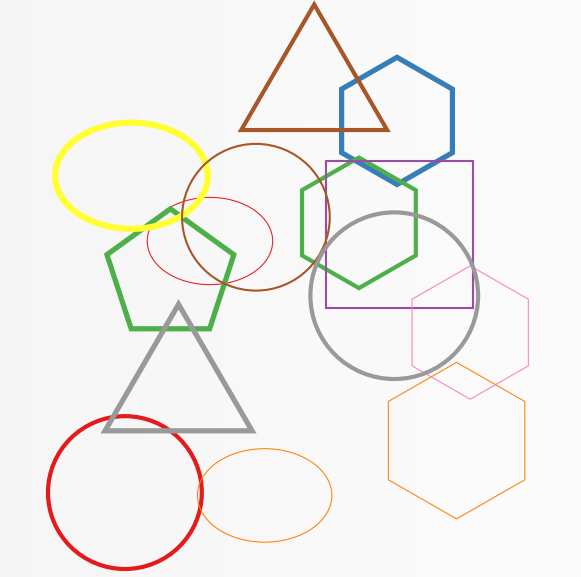[{"shape": "circle", "thickness": 2, "radius": 0.66, "center": [0.215, 0.146]}, {"shape": "oval", "thickness": 0.5, "radius": 0.54, "center": [0.361, 0.582]}, {"shape": "hexagon", "thickness": 2.5, "radius": 0.55, "center": [0.683, 0.79]}, {"shape": "pentagon", "thickness": 2.5, "radius": 0.57, "center": [0.293, 0.523]}, {"shape": "hexagon", "thickness": 2, "radius": 0.57, "center": [0.617, 0.613]}, {"shape": "square", "thickness": 1, "radius": 0.63, "center": [0.687, 0.593]}, {"shape": "oval", "thickness": 0.5, "radius": 0.58, "center": [0.455, 0.141]}, {"shape": "hexagon", "thickness": 0.5, "radius": 0.68, "center": [0.786, 0.236]}, {"shape": "oval", "thickness": 3, "radius": 0.66, "center": [0.226, 0.695]}, {"shape": "triangle", "thickness": 2, "radius": 0.72, "center": [0.541, 0.846]}, {"shape": "circle", "thickness": 1, "radius": 0.64, "center": [0.44, 0.623]}, {"shape": "hexagon", "thickness": 0.5, "radius": 0.58, "center": [0.809, 0.423]}, {"shape": "circle", "thickness": 2, "radius": 0.72, "center": [0.678, 0.487]}, {"shape": "triangle", "thickness": 2.5, "radius": 0.73, "center": [0.307, 0.326]}]